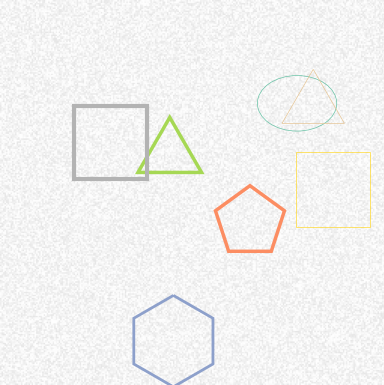[{"shape": "oval", "thickness": 0.5, "radius": 0.52, "center": [0.772, 0.732]}, {"shape": "pentagon", "thickness": 2.5, "radius": 0.47, "center": [0.649, 0.423]}, {"shape": "hexagon", "thickness": 2, "radius": 0.59, "center": [0.45, 0.114]}, {"shape": "triangle", "thickness": 2.5, "radius": 0.48, "center": [0.441, 0.6]}, {"shape": "square", "thickness": 0.5, "radius": 0.49, "center": [0.865, 0.507]}, {"shape": "triangle", "thickness": 0.5, "radius": 0.47, "center": [0.814, 0.726]}, {"shape": "square", "thickness": 3, "radius": 0.47, "center": [0.286, 0.629]}]